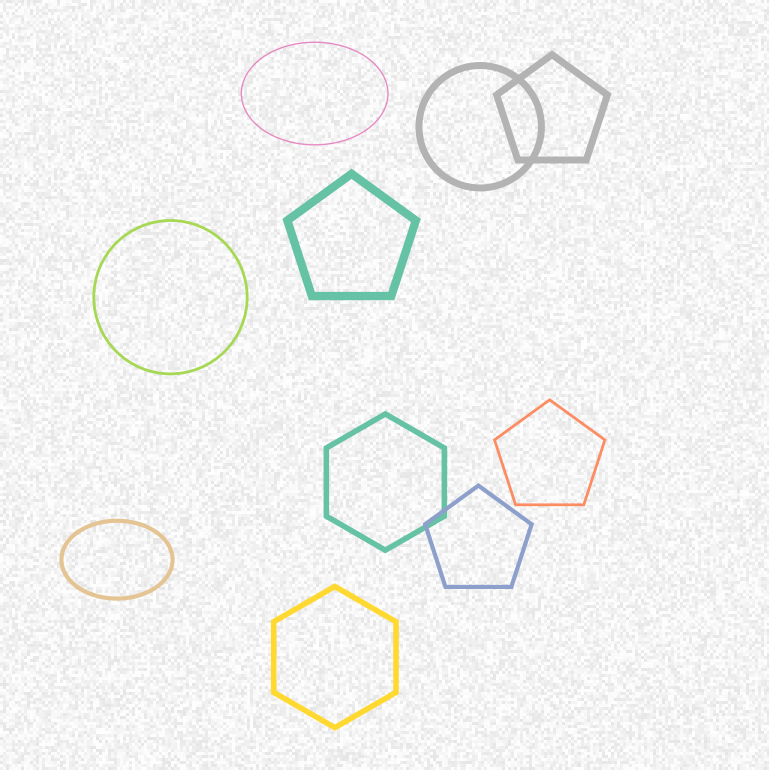[{"shape": "hexagon", "thickness": 2, "radius": 0.44, "center": [0.5, 0.374]}, {"shape": "pentagon", "thickness": 3, "radius": 0.44, "center": [0.457, 0.687]}, {"shape": "pentagon", "thickness": 1, "radius": 0.38, "center": [0.714, 0.405]}, {"shape": "pentagon", "thickness": 1.5, "radius": 0.36, "center": [0.621, 0.297]}, {"shape": "oval", "thickness": 0.5, "radius": 0.48, "center": [0.409, 0.879]}, {"shape": "circle", "thickness": 1, "radius": 0.5, "center": [0.221, 0.614]}, {"shape": "hexagon", "thickness": 2, "radius": 0.46, "center": [0.435, 0.147]}, {"shape": "oval", "thickness": 1.5, "radius": 0.36, "center": [0.152, 0.273]}, {"shape": "circle", "thickness": 2.5, "radius": 0.4, "center": [0.624, 0.835]}, {"shape": "pentagon", "thickness": 2.5, "radius": 0.38, "center": [0.717, 0.853]}]